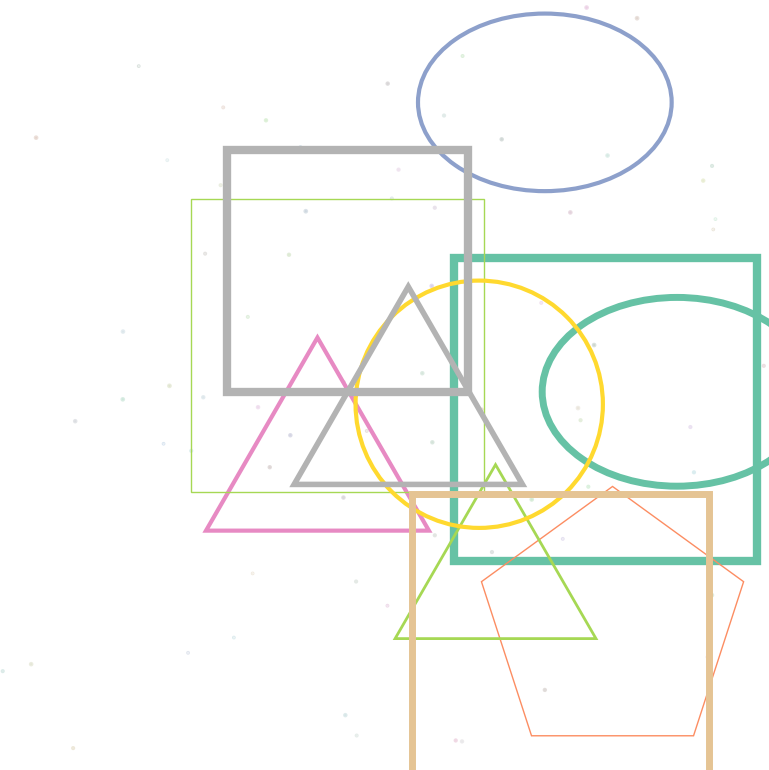[{"shape": "oval", "thickness": 2.5, "radius": 0.88, "center": [0.879, 0.491]}, {"shape": "square", "thickness": 3, "radius": 0.98, "center": [0.786, 0.469]}, {"shape": "pentagon", "thickness": 0.5, "radius": 0.89, "center": [0.796, 0.189]}, {"shape": "oval", "thickness": 1.5, "radius": 0.82, "center": [0.708, 0.867]}, {"shape": "triangle", "thickness": 1.5, "radius": 0.84, "center": [0.412, 0.394]}, {"shape": "triangle", "thickness": 1, "radius": 0.75, "center": [0.644, 0.246]}, {"shape": "square", "thickness": 0.5, "radius": 0.95, "center": [0.439, 0.552]}, {"shape": "circle", "thickness": 1.5, "radius": 0.8, "center": [0.622, 0.475]}, {"shape": "square", "thickness": 2.5, "radius": 0.96, "center": [0.728, 0.166]}, {"shape": "square", "thickness": 3, "radius": 0.78, "center": [0.451, 0.648]}, {"shape": "triangle", "thickness": 2, "radius": 0.86, "center": [0.53, 0.456]}]